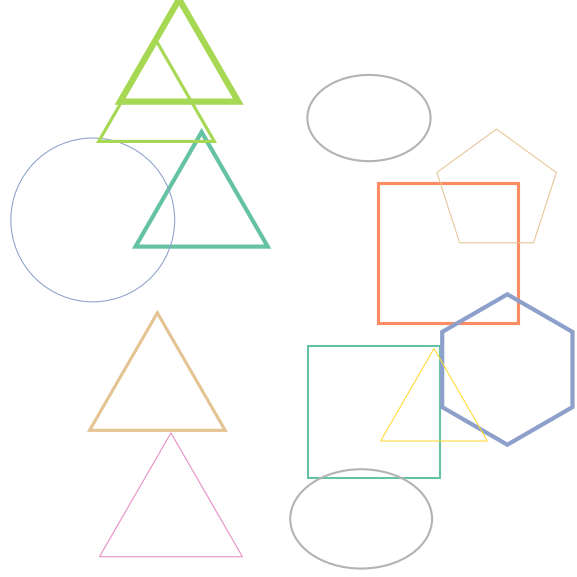[{"shape": "triangle", "thickness": 2, "radius": 0.66, "center": [0.349, 0.638]}, {"shape": "square", "thickness": 1, "radius": 0.57, "center": [0.648, 0.286]}, {"shape": "square", "thickness": 1.5, "radius": 0.6, "center": [0.776, 0.561]}, {"shape": "circle", "thickness": 0.5, "radius": 0.71, "center": [0.161, 0.618]}, {"shape": "hexagon", "thickness": 2, "radius": 0.65, "center": [0.879, 0.359]}, {"shape": "triangle", "thickness": 0.5, "radius": 0.71, "center": [0.296, 0.107]}, {"shape": "triangle", "thickness": 3, "radius": 0.59, "center": [0.31, 0.882]}, {"shape": "triangle", "thickness": 1.5, "radius": 0.58, "center": [0.271, 0.812]}, {"shape": "triangle", "thickness": 0.5, "radius": 0.53, "center": [0.752, 0.289]}, {"shape": "pentagon", "thickness": 0.5, "radius": 0.54, "center": [0.86, 0.667]}, {"shape": "triangle", "thickness": 1.5, "radius": 0.68, "center": [0.272, 0.322]}, {"shape": "oval", "thickness": 1, "radius": 0.53, "center": [0.639, 0.795]}, {"shape": "oval", "thickness": 1, "radius": 0.61, "center": [0.625, 0.101]}]